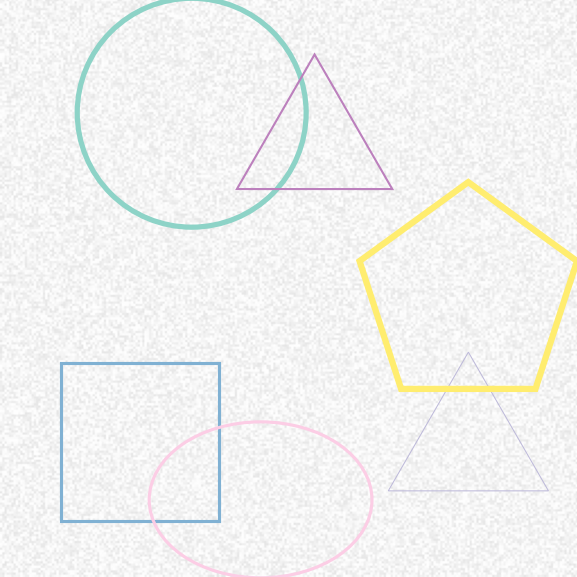[{"shape": "circle", "thickness": 2.5, "radius": 0.99, "center": [0.332, 0.804]}, {"shape": "triangle", "thickness": 0.5, "radius": 0.8, "center": [0.811, 0.229]}, {"shape": "square", "thickness": 1.5, "radius": 0.68, "center": [0.242, 0.234]}, {"shape": "oval", "thickness": 1.5, "radius": 0.96, "center": [0.451, 0.134]}, {"shape": "triangle", "thickness": 1, "radius": 0.78, "center": [0.545, 0.749]}, {"shape": "pentagon", "thickness": 3, "radius": 0.99, "center": [0.811, 0.486]}]